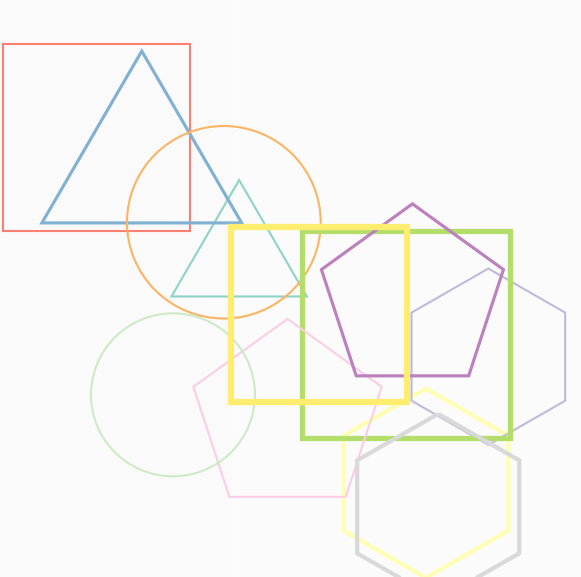[{"shape": "triangle", "thickness": 1, "radius": 0.67, "center": [0.411, 0.553]}, {"shape": "hexagon", "thickness": 2, "radius": 0.82, "center": [0.733, 0.162]}, {"shape": "hexagon", "thickness": 1, "radius": 0.76, "center": [0.84, 0.382]}, {"shape": "square", "thickness": 1, "radius": 0.81, "center": [0.166, 0.76]}, {"shape": "triangle", "thickness": 1.5, "radius": 0.99, "center": [0.244, 0.712]}, {"shape": "circle", "thickness": 1, "radius": 0.83, "center": [0.385, 0.614]}, {"shape": "square", "thickness": 2.5, "radius": 0.9, "center": [0.698, 0.42]}, {"shape": "pentagon", "thickness": 1, "radius": 0.85, "center": [0.495, 0.277]}, {"shape": "hexagon", "thickness": 2, "radius": 0.81, "center": [0.754, 0.122]}, {"shape": "pentagon", "thickness": 1.5, "radius": 0.82, "center": [0.71, 0.481]}, {"shape": "circle", "thickness": 1, "radius": 0.71, "center": [0.298, 0.315]}, {"shape": "square", "thickness": 3, "radius": 0.76, "center": [0.549, 0.455]}]